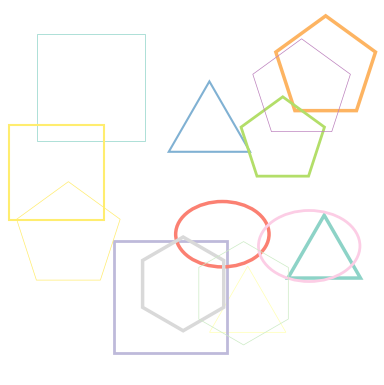[{"shape": "triangle", "thickness": 2.5, "radius": 0.54, "center": [0.842, 0.332]}, {"shape": "square", "thickness": 0.5, "radius": 0.7, "center": [0.238, 0.773]}, {"shape": "triangle", "thickness": 0.5, "radius": 0.57, "center": [0.643, 0.194]}, {"shape": "square", "thickness": 2, "radius": 0.73, "center": [0.443, 0.228]}, {"shape": "oval", "thickness": 2.5, "radius": 0.61, "center": [0.578, 0.392]}, {"shape": "triangle", "thickness": 1.5, "radius": 0.61, "center": [0.544, 0.667]}, {"shape": "pentagon", "thickness": 2.5, "radius": 0.68, "center": [0.846, 0.823]}, {"shape": "pentagon", "thickness": 2, "radius": 0.57, "center": [0.734, 0.635]}, {"shape": "oval", "thickness": 2, "radius": 0.66, "center": [0.803, 0.361]}, {"shape": "hexagon", "thickness": 2.5, "radius": 0.61, "center": [0.476, 0.263]}, {"shape": "pentagon", "thickness": 0.5, "radius": 0.67, "center": [0.783, 0.766]}, {"shape": "hexagon", "thickness": 0.5, "radius": 0.67, "center": [0.633, 0.238]}, {"shape": "pentagon", "thickness": 0.5, "radius": 0.71, "center": [0.178, 0.387]}, {"shape": "square", "thickness": 1.5, "radius": 0.62, "center": [0.146, 0.552]}]